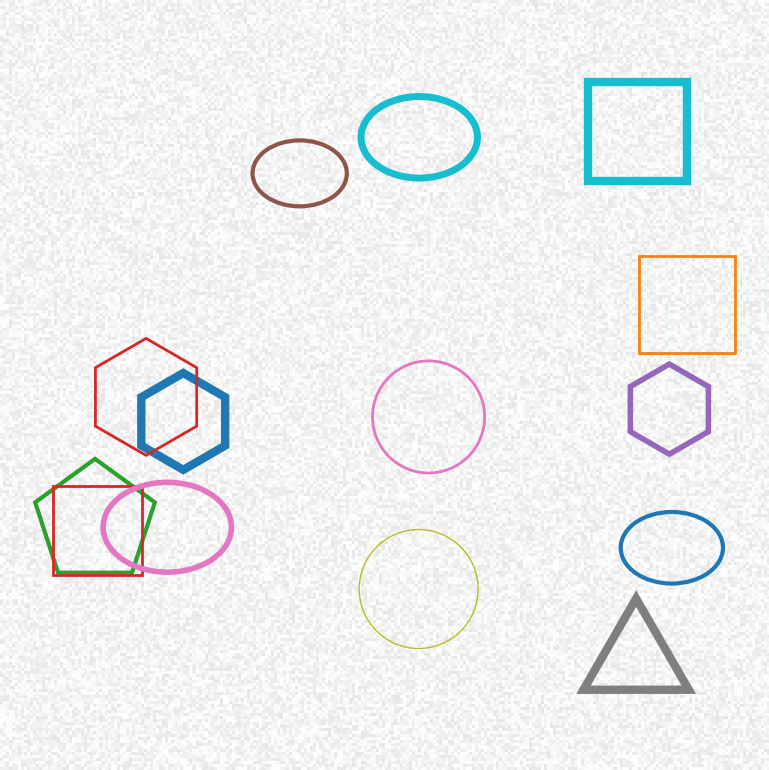[{"shape": "hexagon", "thickness": 3, "radius": 0.31, "center": [0.238, 0.453]}, {"shape": "oval", "thickness": 1.5, "radius": 0.33, "center": [0.873, 0.289]}, {"shape": "square", "thickness": 1, "radius": 0.31, "center": [0.892, 0.605]}, {"shape": "pentagon", "thickness": 1.5, "radius": 0.41, "center": [0.123, 0.322]}, {"shape": "square", "thickness": 1, "radius": 0.29, "center": [0.127, 0.311]}, {"shape": "hexagon", "thickness": 1, "radius": 0.38, "center": [0.19, 0.485]}, {"shape": "hexagon", "thickness": 2, "radius": 0.29, "center": [0.869, 0.469]}, {"shape": "oval", "thickness": 1.5, "radius": 0.31, "center": [0.389, 0.775]}, {"shape": "circle", "thickness": 1, "radius": 0.36, "center": [0.557, 0.459]}, {"shape": "oval", "thickness": 2, "radius": 0.42, "center": [0.217, 0.315]}, {"shape": "triangle", "thickness": 3, "radius": 0.39, "center": [0.826, 0.144]}, {"shape": "circle", "thickness": 0.5, "radius": 0.39, "center": [0.544, 0.235]}, {"shape": "oval", "thickness": 2.5, "radius": 0.38, "center": [0.544, 0.822]}, {"shape": "square", "thickness": 3, "radius": 0.32, "center": [0.828, 0.829]}]